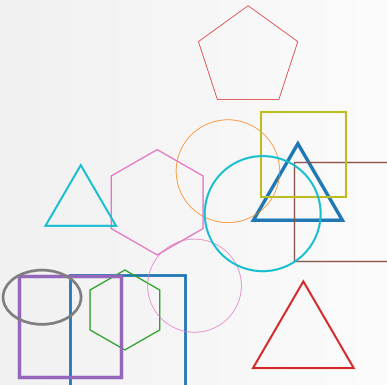[{"shape": "square", "thickness": 2, "radius": 0.74, "center": [0.329, 0.138]}, {"shape": "triangle", "thickness": 2.5, "radius": 0.66, "center": [0.769, 0.494]}, {"shape": "circle", "thickness": 0.5, "radius": 0.67, "center": [0.588, 0.555]}, {"shape": "hexagon", "thickness": 1, "radius": 0.52, "center": [0.322, 0.195]}, {"shape": "triangle", "thickness": 1.5, "radius": 0.75, "center": [0.783, 0.119]}, {"shape": "pentagon", "thickness": 0.5, "radius": 0.67, "center": [0.64, 0.85]}, {"shape": "square", "thickness": 2.5, "radius": 0.65, "center": [0.18, 0.153]}, {"shape": "square", "thickness": 1, "radius": 0.64, "center": [0.888, 0.451]}, {"shape": "hexagon", "thickness": 1, "radius": 0.68, "center": [0.406, 0.475]}, {"shape": "circle", "thickness": 0.5, "radius": 0.6, "center": [0.502, 0.258]}, {"shape": "oval", "thickness": 2, "radius": 0.5, "center": [0.109, 0.228]}, {"shape": "square", "thickness": 1.5, "radius": 0.55, "center": [0.783, 0.599]}, {"shape": "triangle", "thickness": 1.5, "radius": 0.53, "center": [0.208, 0.466]}, {"shape": "circle", "thickness": 1.5, "radius": 0.75, "center": [0.678, 0.445]}]